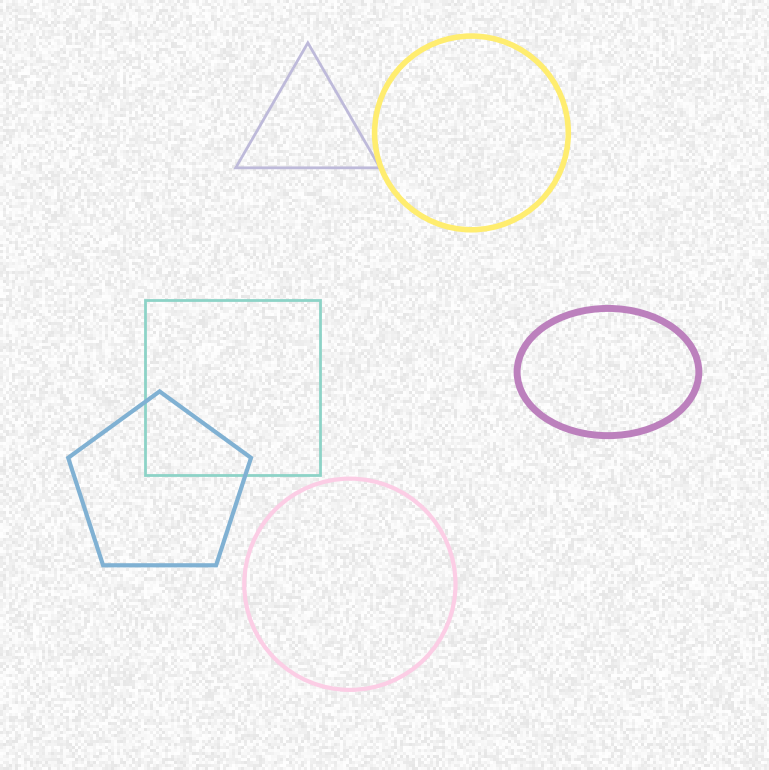[{"shape": "square", "thickness": 1, "radius": 0.57, "center": [0.302, 0.497]}, {"shape": "triangle", "thickness": 1, "radius": 0.54, "center": [0.4, 0.836]}, {"shape": "pentagon", "thickness": 1.5, "radius": 0.62, "center": [0.207, 0.367]}, {"shape": "circle", "thickness": 1.5, "radius": 0.69, "center": [0.454, 0.241]}, {"shape": "oval", "thickness": 2.5, "radius": 0.59, "center": [0.79, 0.517]}, {"shape": "circle", "thickness": 2, "radius": 0.63, "center": [0.612, 0.827]}]